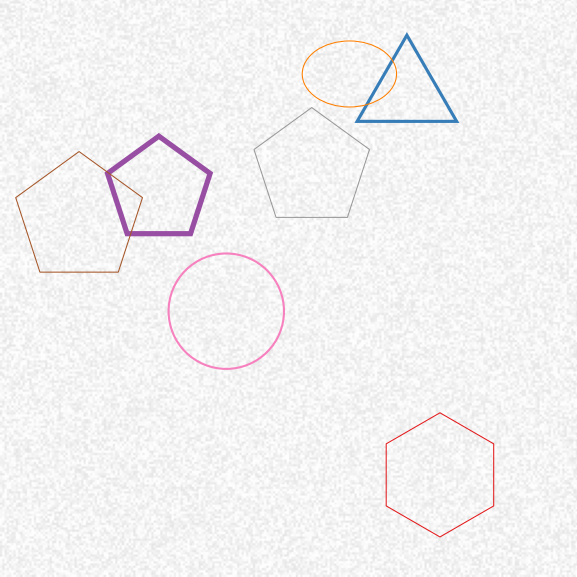[{"shape": "hexagon", "thickness": 0.5, "radius": 0.54, "center": [0.762, 0.177]}, {"shape": "triangle", "thickness": 1.5, "radius": 0.5, "center": [0.705, 0.839]}, {"shape": "pentagon", "thickness": 2.5, "radius": 0.47, "center": [0.275, 0.67]}, {"shape": "oval", "thickness": 0.5, "radius": 0.41, "center": [0.605, 0.871]}, {"shape": "pentagon", "thickness": 0.5, "radius": 0.58, "center": [0.137, 0.621]}, {"shape": "circle", "thickness": 1, "radius": 0.5, "center": [0.392, 0.46]}, {"shape": "pentagon", "thickness": 0.5, "radius": 0.53, "center": [0.54, 0.708]}]